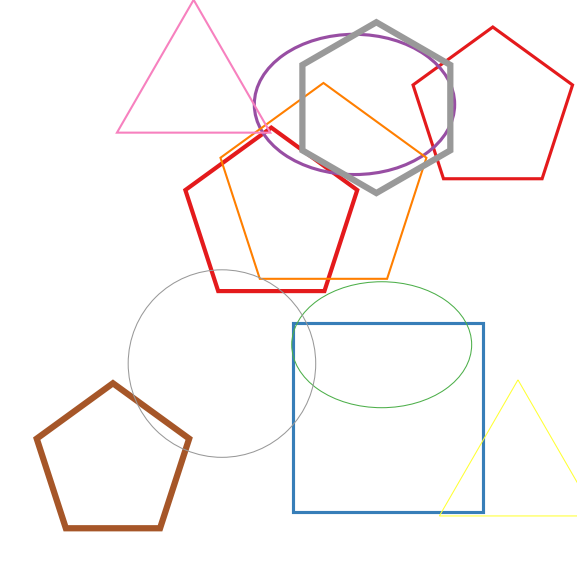[{"shape": "pentagon", "thickness": 1.5, "radius": 0.73, "center": [0.853, 0.807]}, {"shape": "pentagon", "thickness": 2, "radius": 0.78, "center": [0.47, 0.622]}, {"shape": "square", "thickness": 1.5, "radius": 0.82, "center": [0.672, 0.276]}, {"shape": "oval", "thickness": 0.5, "radius": 0.78, "center": [0.661, 0.402]}, {"shape": "oval", "thickness": 1.5, "radius": 0.87, "center": [0.614, 0.818]}, {"shape": "pentagon", "thickness": 1, "radius": 0.94, "center": [0.56, 0.668]}, {"shape": "triangle", "thickness": 0.5, "radius": 0.79, "center": [0.897, 0.184]}, {"shape": "pentagon", "thickness": 3, "radius": 0.69, "center": [0.196, 0.197]}, {"shape": "triangle", "thickness": 1, "radius": 0.77, "center": [0.335, 0.846]}, {"shape": "circle", "thickness": 0.5, "radius": 0.81, "center": [0.384, 0.37]}, {"shape": "hexagon", "thickness": 3, "radius": 0.74, "center": [0.652, 0.813]}]